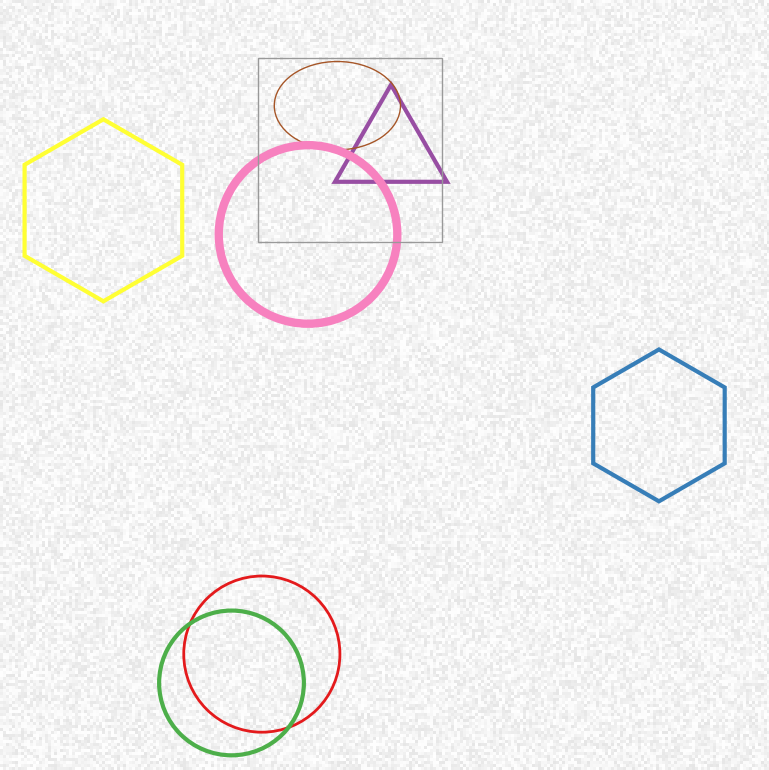[{"shape": "circle", "thickness": 1, "radius": 0.51, "center": [0.34, 0.151]}, {"shape": "hexagon", "thickness": 1.5, "radius": 0.49, "center": [0.856, 0.448]}, {"shape": "circle", "thickness": 1.5, "radius": 0.47, "center": [0.301, 0.113]}, {"shape": "triangle", "thickness": 1.5, "radius": 0.42, "center": [0.508, 0.806]}, {"shape": "hexagon", "thickness": 1.5, "radius": 0.59, "center": [0.134, 0.727]}, {"shape": "oval", "thickness": 0.5, "radius": 0.41, "center": [0.438, 0.863]}, {"shape": "circle", "thickness": 3, "radius": 0.58, "center": [0.4, 0.696]}, {"shape": "square", "thickness": 0.5, "radius": 0.6, "center": [0.454, 0.805]}]